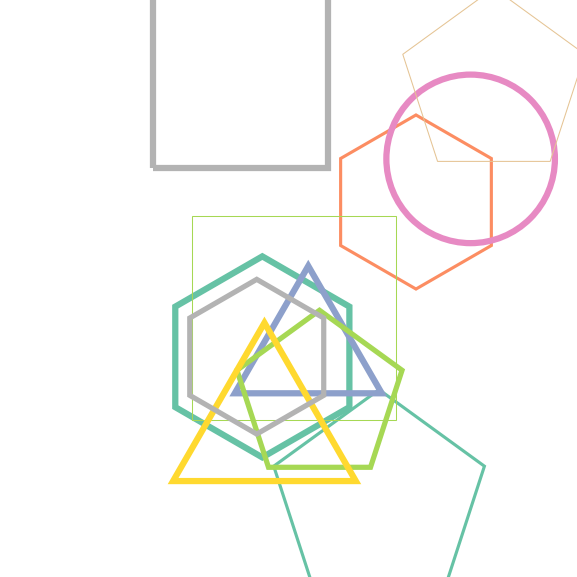[{"shape": "pentagon", "thickness": 1.5, "radius": 0.96, "center": [0.656, 0.133]}, {"shape": "hexagon", "thickness": 3, "radius": 0.87, "center": [0.454, 0.381]}, {"shape": "hexagon", "thickness": 1.5, "radius": 0.75, "center": [0.72, 0.649]}, {"shape": "triangle", "thickness": 3, "radius": 0.73, "center": [0.534, 0.392]}, {"shape": "circle", "thickness": 3, "radius": 0.73, "center": [0.815, 0.724]}, {"shape": "pentagon", "thickness": 2.5, "radius": 0.75, "center": [0.553, 0.312]}, {"shape": "square", "thickness": 0.5, "radius": 0.88, "center": [0.509, 0.448]}, {"shape": "triangle", "thickness": 3, "radius": 0.91, "center": [0.458, 0.257]}, {"shape": "pentagon", "thickness": 0.5, "radius": 0.83, "center": [0.855, 0.854]}, {"shape": "square", "thickness": 3, "radius": 0.76, "center": [0.417, 0.86]}, {"shape": "hexagon", "thickness": 2.5, "radius": 0.67, "center": [0.445, 0.381]}]